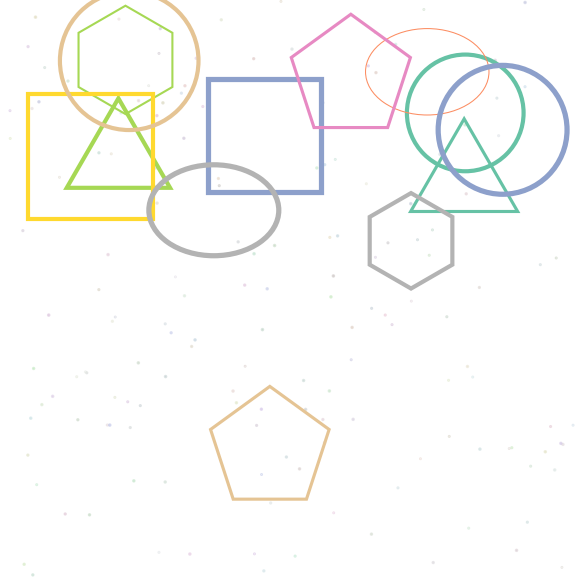[{"shape": "circle", "thickness": 2, "radius": 0.51, "center": [0.806, 0.804]}, {"shape": "triangle", "thickness": 1.5, "radius": 0.53, "center": [0.804, 0.686]}, {"shape": "oval", "thickness": 0.5, "radius": 0.53, "center": [0.74, 0.875]}, {"shape": "square", "thickness": 2.5, "radius": 0.49, "center": [0.458, 0.765]}, {"shape": "circle", "thickness": 2.5, "radius": 0.56, "center": [0.87, 0.774]}, {"shape": "pentagon", "thickness": 1.5, "radius": 0.54, "center": [0.608, 0.866]}, {"shape": "triangle", "thickness": 2, "radius": 0.52, "center": [0.205, 0.726]}, {"shape": "hexagon", "thickness": 1, "radius": 0.47, "center": [0.217, 0.895]}, {"shape": "square", "thickness": 2, "radius": 0.54, "center": [0.156, 0.729]}, {"shape": "circle", "thickness": 2, "radius": 0.6, "center": [0.224, 0.894]}, {"shape": "pentagon", "thickness": 1.5, "radius": 0.54, "center": [0.467, 0.222]}, {"shape": "hexagon", "thickness": 2, "radius": 0.41, "center": [0.712, 0.582]}, {"shape": "oval", "thickness": 2.5, "radius": 0.56, "center": [0.37, 0.635]}]